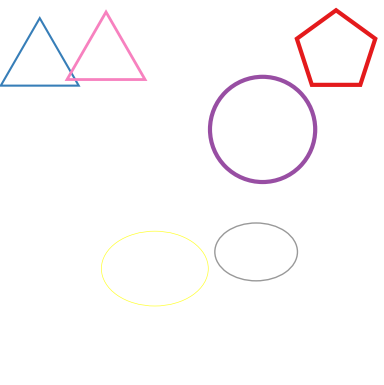[{"shape": "pentagon", "thickness": 3, "radius": 0.54, "center": [0.873, 0.866]}, {"shape": "triangle", "thickness": 1.5, "radius": 0.58, "center": [0.103, 0.836]}, {"shape": "circle", "thickness": 3, "radius": 0.68, "center": [0.682, 0.664]}, {"shape": "oval", "thickness": 0.5, "radius": 0.69, "center": [0.402, 0.302]}, {"shape": "triangle", "thickness": 2, "radius": 0.58, "center": [0.275, 0.852]}, {"shape": "oval", "thickness": 1, "radius": 0.54, "center": [0.665, 0.346]}]